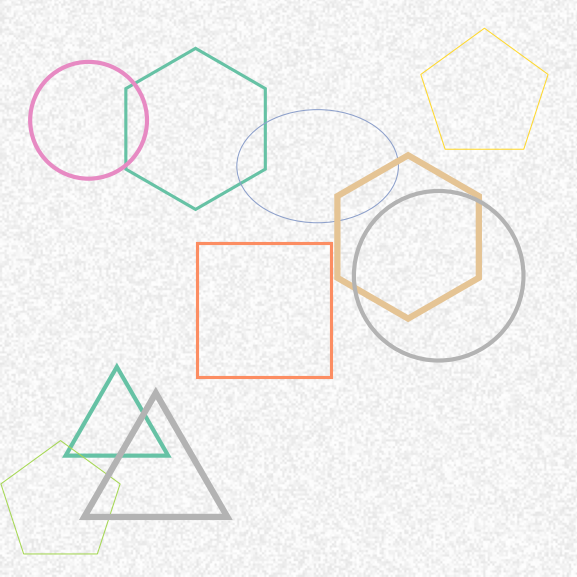[{"shape": "hexagon", "thickness": 1.5, "radius": 0.7, "center": [0.339, 0.776]}, {"shape": "triangle", "thickness": 2, "radius": 0.51, "center": [0.202, 0.261]}, {"shape": "square", "thickness": 1.5, "radius": 0.58, "center": [0.457, 0.463]}, {"shape": "oval", "thickness": 0.5, "radius": 0.7, "center": [0.55, 0.711]}, {"shape": "circle", "thickness": 2, "radius": 0.51, "center": [0.153, 0.791]}, {"shape": "pentagon", "thickness": 0.5, "radius": 0.54, "center": [0.105, 0.128]}, {"shape": "pentagon", "thickness": 0.5, "radius": 0.58, "center": [0.839, 0.834]}, {"shape": "hexagon", "thickness": 3, "radius": 0.71, "center": [0.707, 0.589]}, {"shape": "triangle", "thickness": 3, "radius": 0.72, "center": [0.27, 0.176]}, {"shape": "circle", "thickness": 2, "radius": 0.73, "center": [0.76, 0.522]}]